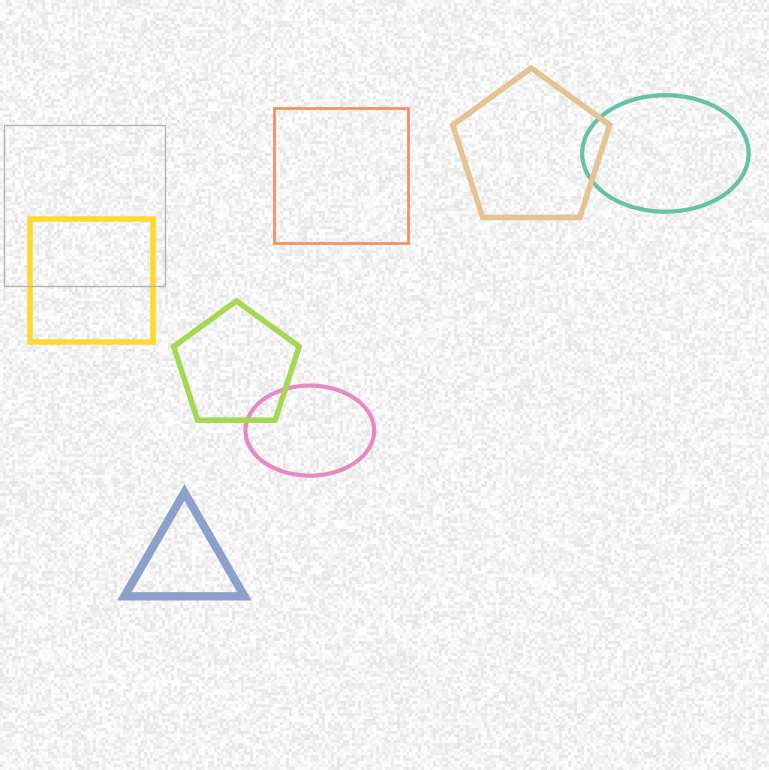[{"shape": "oval", "thickness": 1.5, "radius": 0.54, "center": [0.864, 0.801]}, {"shape": "square", "thickness": 1, "radius": 0.44, "center": [0.443, 0.772]}, {"shape": "triangle", "thickness": 3, "radius": 0.45, "center": [0.24, 0.271]}, {"shape": "oval", "thickness": 1.5, "radius": 0.42, "center": [0.402, 0.441]}, {"shape": "pentagon", "thickness": 2, "radius": 0.43, "center": [0.307, 0.524]}, {"shape": "square", "thickness": 2, "radius": 0.4, "center": [0.118, 0.636]}, {"shape": "pentagon", "thickness": 2, "radius": 0.54, "center": [0.69, 0.804]}, {"shape": "square", "thickness": 0.5, "radius": 0.52, "center": [0.11, 0.733]}]